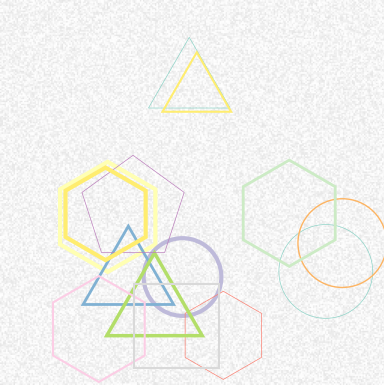[{"shape": "triangle", "thickness": 0.5, "radius": 0.61, "center": [0.492, 0.781]}, {"shape": "circle", "thickness": 0.5, "radius": 0.61, "center": [0.846, 0.295]}, {"shape": "hexagon", "thickness": 3, "radius": 0.71, "center": [0.28, 0.437]}, {"shape": "circle", "thickness": 3, "radius": 0.5, "center": [0.474, 0.281]}, {"shape": "hexagon", "thickness": 0.5, "radius": 0.57, "center": [0.58, 0.129]}, {"shape": "triangle", "thickness": 2, "radius": 0.68, "center": [0.333, 0.277]}, {"shape": "circle", "thickness": 1, "radius": 0.58, "center": [0.889, 0.369]}, {"shape": "triangle", "thickness": 2.5, "radius": 0.72, "center": [0.401, 0.2]}, {"shape": "hexagon", "thickness": 1.5, "radius": 0.69, "center": [0.257, 0.145]}, {"shape": "square", "thickness": 1.5, "radius": 0.55, "center": [0.458, 0.154]}, {"shape": "pentagon", "thickness": 0.5, "radius": 0.7, "center": [0.346, 0.457]}, {"shape": "hexagon", "thickness": 2, "radius": 0.69, "center": [0.751, 0.446]}, {"shape": "hexagon", "thickness": 3, "radius": 0.6, "center": [0.274, 0.445]}, {"shape": "triangle", "thickness": 1.5, "radius": 0.51, "center": [0.511, 0.761]}]